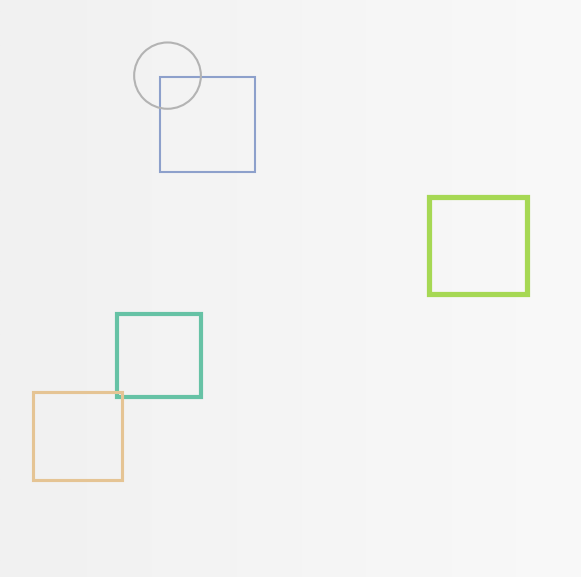[{"shape": "square", "thickness": 2, "radius": 0.36, "center": [0.273, 0.384]}, {"shape": "square", "thickness": 1, "radius": 0.41, "center": [0.357, 0.783]}, {"shape": "square", "thickness": 2.5, "radius": 0.42, "center": [0.822, 0.574]}, {"shape": "square", "thickness": 1.5, "radius": 0.38, "center": [0.133, 0.244]}, {"shape": "circle", "thickness": 1, "radius": 0.29, "center": [0.288, 0.868]}]